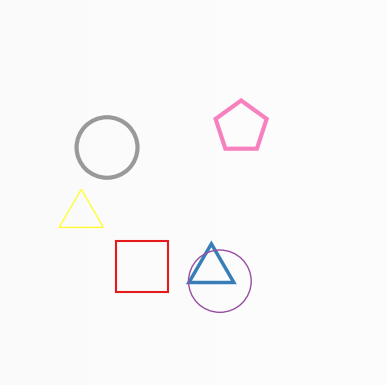[{"shape": "square", "thickness": 1.5, "radius": 0.33, "center": [0.366, 0.308]}, {"shape": "triangle", "thickness": 2.5, "radius": 0.33, "center": [0.545, 0.3]}, {"shape": "circle", "thickness": 1, "radius": 0.4, "center": [0.567, 0.27]}, {"shape": "triangle", "thickness": 1, "radius": 0.33, "center": [0.21, 0.442]}, {"shape": "pentagon", "thickness": 3, "radius": 0.35, "center": [0.622, 0.67]}, {"shape": "circle", "thickness": 3, "radius": 0.39, "center": [0.276, 0.617]}]